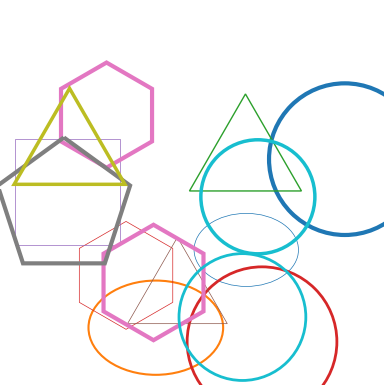[{"shape": "oval", "thickness": 0.5, "radius": 0.68, "center": [0.64, 0.351]}, {"shape": "circle", "thickness": 3, "radius": 0.98, "center": [0.896, 0.587]}, {"shape": "oval", "thickness": 1.5, "radius": 0.87, "center": [0.405, 0.149]}, {"shape": "triangle", "thickness": 1, "radius": 0.84, "center": [0.638, 0.588]}, {"shape": "circle", "thickness": 2, "radius": 0.97, "center": [0.681, 0.112]}, {"shape": "hexagon", "thickness": 0.5, "radius": 0.7, "center": [0.327, 0.285]}, {"shape": "square", "thickness": 0.5, "radius": 0.69, "center": [0.175, 0.501]}, {"shape": "triangle", "thickness": 0.5, "radius": 0.75, "center": [0.461, 0.234]}, {"shape": "hexagon", "thickness": 3, "radius": 0.68, "center": [0.277, 0.701]}, {"shape": "hexagon", "thickness": 3, "radius": 0.75, "center": [0.399, 0.266]}, {"shape": "pentagon", "thickness": 3, "radius": 0.9, "center": [0.166, 0.462]}, {"shape": "triangle", "thickness": 2.5, "radius": 0.83, "center": [0.181, 0.604]}, {"shape": "circle", "thickness": 2.5, "radius": 0.74, "center": [0.67, 0.489]}, {"shape": "circle", "thickness": 2, "radius": 0.82, "center": [0.63, 0.176]}]